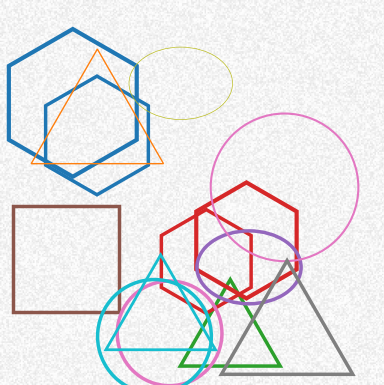[{"shape": "hexagon", "thickness": 2.5, "radius": 0.77, "center": [0.252, 0.648]}, {"shape": "hexagon", "thickness": 3, "radius": 0.96, "center": [0.189, 0.733]}, {"shape": "triangle", "thickness": 1, "radius": 0.99, "center": [0.253, 0.674]}, {"shape": "triangle", "thickness": 2.5, "radius": 0.75, "center": [0.598, 0.124]}, {"shape": "hexagon", "thickness": 2.5, "radius": 0.67, "center": [0.536, 0.321]}, {"shape": "hexagon", "thickness": 3, "radius": 0.75, "center": [0.64, 0.376]}, {"shape": "oval", "thickness": 2.5, "radius": 0.68, "center": [0.647, 0.306]}, {"shape": "square", "thickness": 2.5, "radius": 0.69, "center": [0.172, 0.327]}, {"shape": "circle", "thickness": 1.5, "radius": 0.96, "center": [0.739, 0.513]}, {"shape": "circle", "thickness": 2.5, "radius": 0.68, "center": [0.44, 0.134]}, {"shape": "triangle", "thickness": 2.5, "radius": 0.98, "center": [0.746, 0.126]}, {"shape": "oval", "thickness": 0.5, "radius": 0.67, "center": [0.47, 0.784]}, {"shape": "circle", "thickness": 2.5, "radius": 0.74, "center": [0.401, 0.126]}, {"shape": "triangle", "thickness": 2, "radius": 0.82, "center": [0.417, 0.174]}]